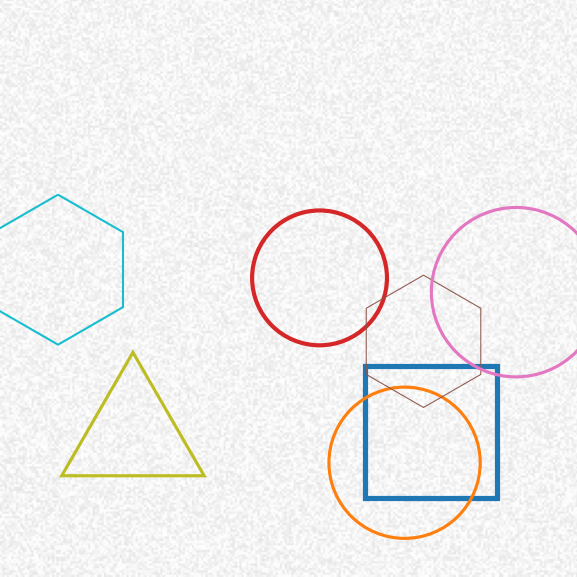[{"shape": "square", "thickness": 2.5, "radius": 0.57, "center": [0.747, 0.251]}, {"shape": "circle", "thickness": 1.5, "radius": 0.65, "center": [0.701, 0.198]}, {"shape": "circle", "thickness": 2, "radius": 0.58, "center": [0.553, 0.518]}, {"shape": "hexagon", "thickness": 0.5, "radius": 0.57, "center": [0.733, 0.408]}, {"shape": "circle", "thickness": 1.5, "radius": 0.73, "center": [0.894, 0.493]}, {"shape": "triangle", "thickness": 1.5, "radius": 0.71, "center": [0.23, 0.247]}, {"shape": "hexagon", "thickness": 1, "radius": 0.65, "center": [0.1, 0.532]}]